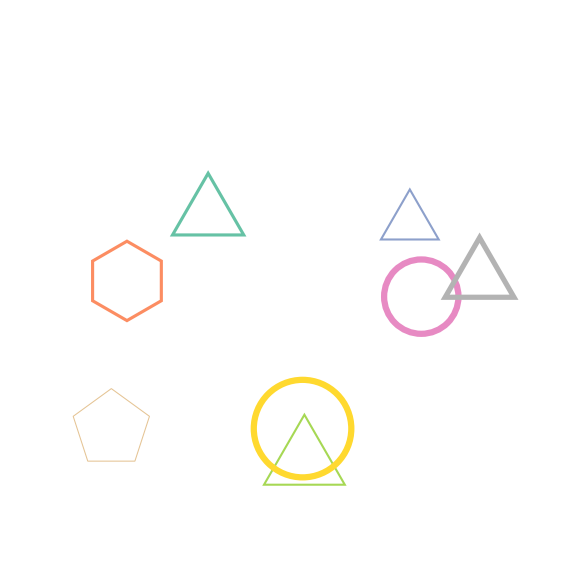[{"shape": "triangle", "thickness": 1.5, "radius": 0.36, "center": [0.36, 0.628]}, {"shape": "hexagon", "thickness": 1.5, "radius": 0.34, "center": [0.22, 0.513]}, {"shape": "triangle", "thickness": 1, "radius": 0.29, "center": [0.71, 0.613]}, {"shape": "circle", "thickness": 3, "radius": 0.32, "center": [0.729, 0.485]}, {"shape": "triangle", "thickness": 1, "radius": 0.4, "center": [0.527, 0.2]}, {"shape": "circle", "thickness": 3, "radius": 0.42, "center": [0.524, 0.257]}, {"shape": "pentagon", "thickness": 0.5, "radius": 0.35, "center": [0.193, 0.257]}, {"shape": "triangle", "thickness": 2.5, "radius": 0.34, "center": [0.83, 0.519]}]